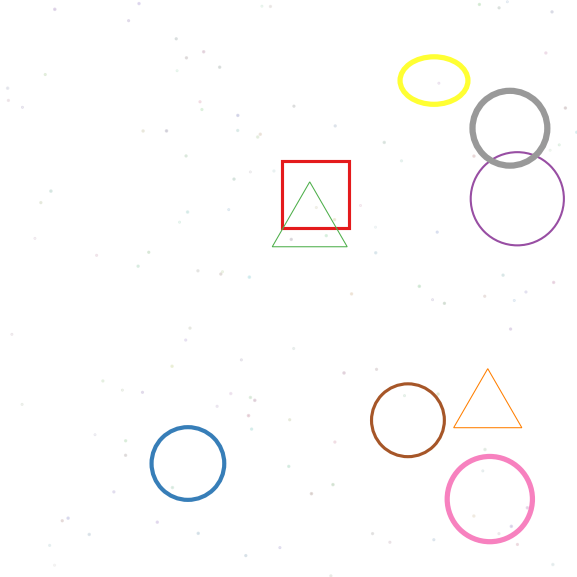[{"shape": "square", "thickness": 1.5, "radius": 0.29, "center": [0.547, 0.663]}, {"shape": "circle", "thickness": 2, "radius": 0.31, "center": [0.325, 0.197]}, {"shape": "triangle", "thickness": 0.5, "radius": 0.37, "center": [0.536, 0.609]}, {"shape": "circle", "thickness": 1, "radius": 0.4, "center": [0.896, 0.655]}, {"shape": "triangle", "thickness": 0.5, "radius": 0.34, "center": [0.845, 0.293]}, {"shape": "oval", "thickness": 2.5, "radius": 0.29, "center": [0.752, 0.86]}, {"shape": "circle", "thickness": 1.5, "radius": 0.32, "center": [0.706, 0.271]}, {"shape": "circle", "thickness": 2.5, "radius": 0.37, "center": [0.848, 0.135]}, {"shape": "circle", "thickness": 3, "radius": 0.32, "center": [0.883, 0.777]}]